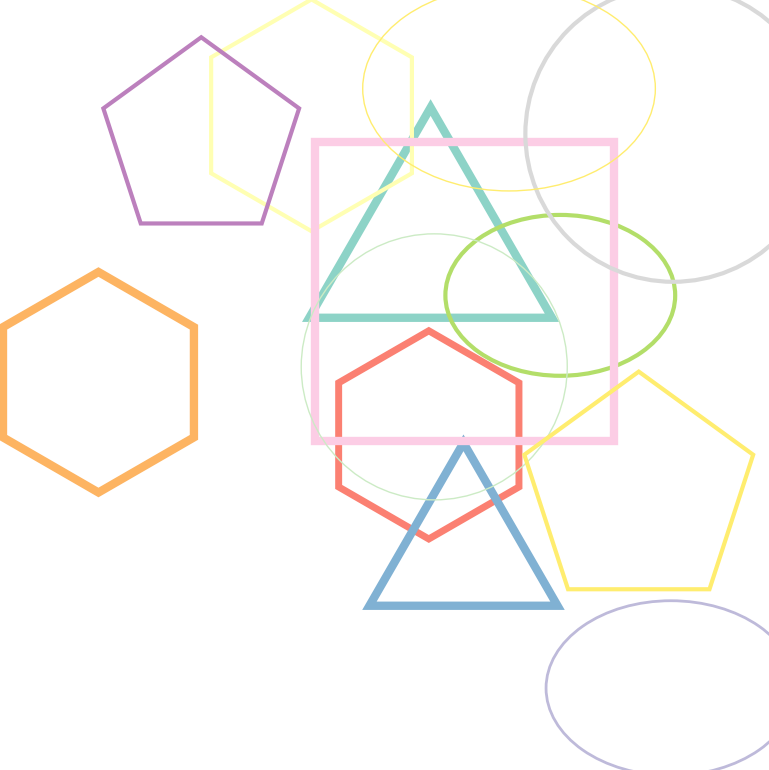[{"shape": "triangle", "thickness": 3, "radius": 0.91, "center": [0.559, 0.678]}, {"shape": "hexagon", "thickness": 1.5, "radius": 0.75, "center": [0.405, 0.85]}, {"shape": "oval", "thickness": 1, "radius": 0.81, "center": [0.871, 0.106]}, {"shape": "hexagon", "thickness": 2.5, "radius": 0.68, "center": [0.557, 0.435]}, {"shape": "triangle", "thickness": 3, "radius": 0.71, "center": [0.602, 0.284]}, {"shape": "hexagon", "thickness": 3, "radius": 0.72, "center": [0.128, 0.504]}, {"shape": "oval", "thickness": 1.5, "radius": 0.75, "center": [0.728, 0.616]}, {"shape": "square", "thickness": 3, "radius": 0.97, "center": [0.604, 0.622]}, {"shape": "circle", "thickness": 1.5, "radius": 0.96, "center": [0.874, 0.826]}, {"shape": "pentagon", "thickness": 1.5, "radius": 0.67, "center": [0.261, 0.818]}, {"shape": "circle", "thickness": 0.5, "radius": 0.86, "center": [0.564, 0.524]}, {"shape": "pentagon", "thickness": 1.5, "radius": 0.78, "center": [0.83, 0.361]}, {"shape": "oval", "thickness": 0.5, "radius": 0.95, "center": [0.661, 0.885]}]